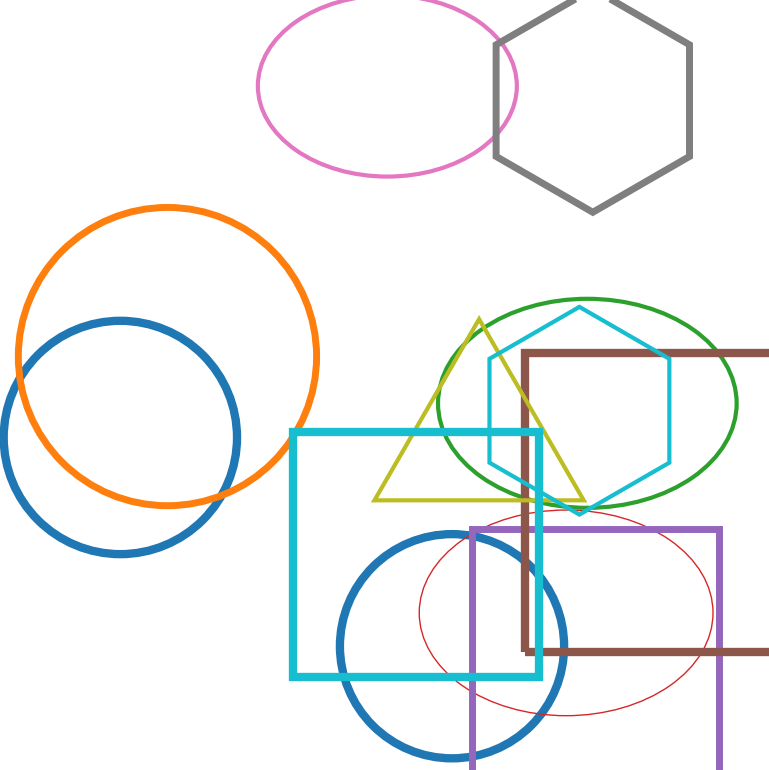[{"shape": "circle", "thickness": 3, "radius": 0.73, "center": [0.587, 0.161]}, {"shape": "circle", "thickness": 3, "radius": 0.76, "center": [0.156, 0.432]}, {"shape": "circle", "thickness": 2.5, "radius": 0.97, "center": [0.217, 0.537]}, {"shape": "oval", "thickness": 1.5, "radius": 0.97, "center": [0.763, 0.476]}, {"shape": "oval", "thickness": 0.5, "radius": 0.95, "center": [0.735, 0.204]}, {"shape": "square", "thickness": 2.5, "radius": 0.8, "center": [0.774, 0.152]}, {"shape": "square", "thickness": 3, "radius": 0.97, "center": [0.876, 0.348]}, {"shape": "oval", "thickness": 1.5, "radius": 0.84, "center": [0.503, 0.888]}, {"shape": "hexagon", "thickness": 2.5, "radius": 0.73, "center": [0.77, 0.869]}, {"shape": "triangle", "thickness": 1.5, "radius": 0.78, "center": [0.622, 0.429]}, {"shape": "square", "thickness": 3, "radius": 0.8, "center": [0.54, 0.28]}, {"shape": "hexagon", "thickness": 1.5, "radius": 0.67, "center": [0.752, 0.467]}]